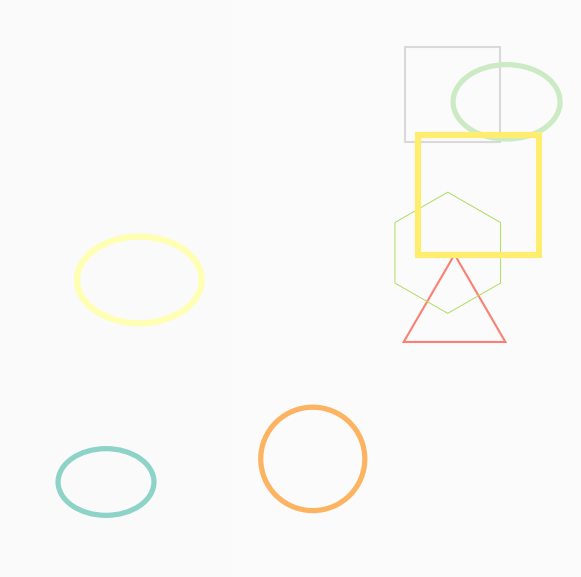[{"shape": "oval", "thickness": 2.5, "radius": 0.41, "center": [0.182, 0.165]}, {"shape": "oval", "thickness": 3, "radius": 0.54, "center": [0.24, 0.514]}, {"shape": "triangle", "thickness": 1, "radius": 0.51, "center": [0.782, 0.457]}, {"shape": "circle", "thickness": 2.5, "radius": 0.45, "center": [0.538, 0.205]}, {"shape": "hexagon", "thickness": 0.5, "radius": 0.52, "center": [0.77, 0.561]}, {"shape": "square", "thickness": 1, "radius": 0.41, "center": [0.779, 0.836]}, {"shape": "oval", "thickness": 2.5, "radius": 0.46, "center": [0.872, 0.823]}, {"shape": "square", "thickness": 3, "radius": 0.52, "center": [0.824, 0.661]}]